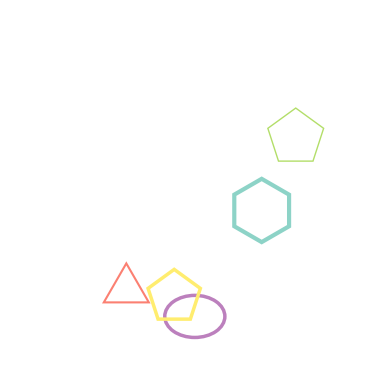[{"shape": "hexagon", "thickness": 3, "radius": 0.41, "center": [0.68, 0.453]}, {"shape": "triangle", "thickness": 1.5, "radius": 0.34, "center": [0.328, 0.248]}, {"shape": "pentagon", "thickness": 1, "radius": 0.38, "center": [0.768, 0.643]}, {"shape": "oval", "thickness": 2.5, "radius": 0.39, "center": [0.506, 0.178]}, {"shape": "pentagon", "thickness": 2.5, "radius": 0.36, "center": [0.453, 0.229]}]